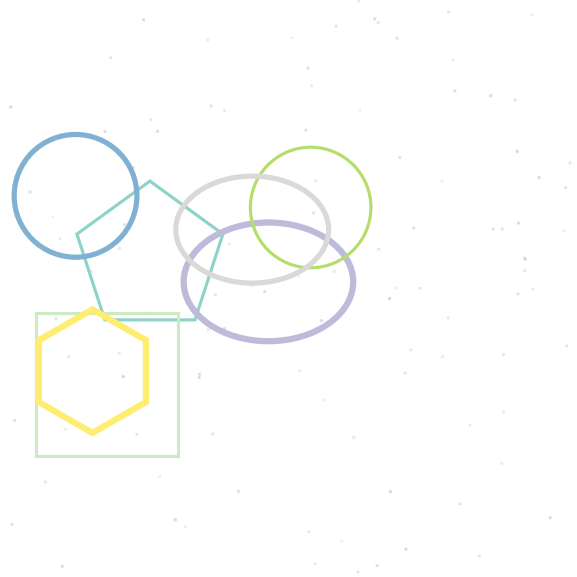[{"shape": "pentagon", "thickness": 1.5, "radius": 0.66, "center": [0.26, 0.553]}, {"shape": "oval", "thickness": 3, "radius": 0.73, "center": [0.465, 0.511]}, {"shape": "circle", "thickness": 2.5, "radius": 0.53, "center": [0.131, 0.66]}, {"shape": "circle", "thickness": 1.5, "radius": 0.52, "center": [0.538, 0.64]}, {"shape": "oval", "thickness": 2.5, "radius": 0.66, "center": [0.437, 0.602]}, {"shape": "square", "thickness": 1.5, "radius": 0.62, "center": [0.185, 0.333]}, {"shape": "hexagon", "thickness": 3, "radius": 0.54, "center": [0.16, 0.356]}]